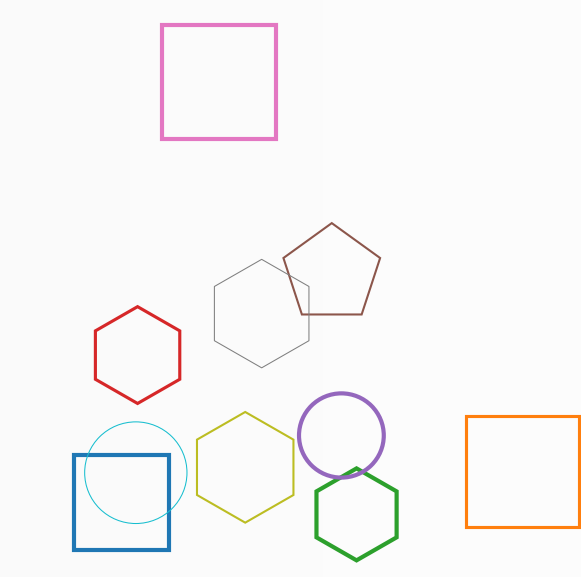[{"shape": "square", "thickness": 2, "radius": 0.41, "center": [0.209, 0.129]}, {"shape": "square", "thickness": 1.5, "radius": 0.48, "center": [0.899, 0.183]}, {"shape": "hexagon", "thickness": 2, "radius": 0.4, "center": [0.613, 0.108]}, {"shape": "hexagon", "thickness": 1.5, "radius": 0.42, "center": [0.237, 0.384]}, {"shape": "circle", "thickness": 2, "radius": 0.36, "center": [0.587, 0.245]}, {"shape": "pentagon", "thickness": 1, "radius": 0.44, "center": [0.571, 0.525]}, {"shape": "square", "thickness": 2, "radius": 0.49, "center": [0.377, 0.857]}, {"shape": "hexagon", "thickness": 0.5, "radius": 0.47, "center": [0.45, 0.456]}, {"shape": "hexagon", "thickness": 1, "radius": 0.48, "center": [0.422, 0.19]}, {"shape": "circle", "thickness": 0.5, "radius": 0.44, "center": [0.234, 0.181]}]